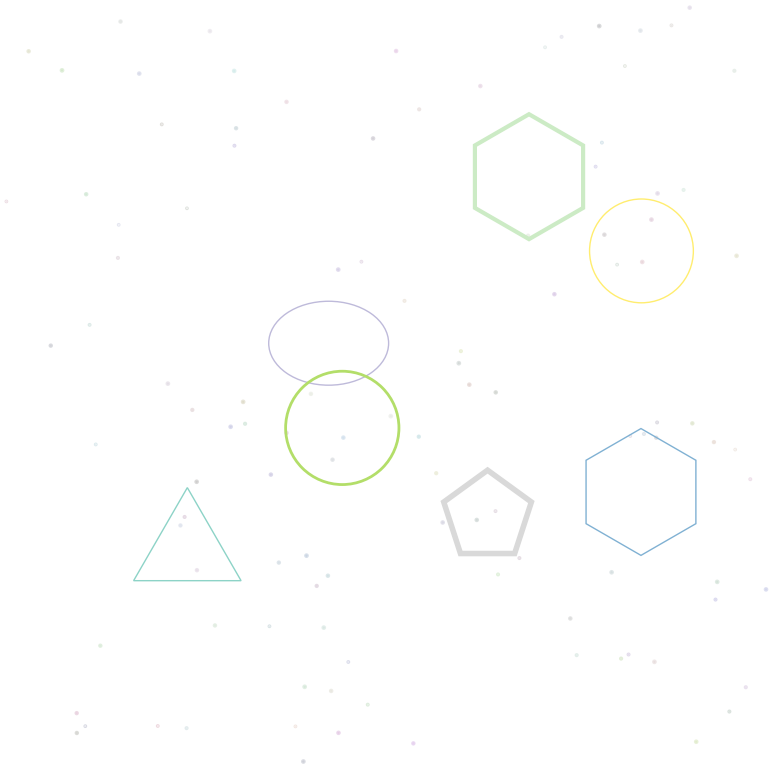[{"shape": "triangle", "thickness": 0.5, "radius": 0.4, "center": [0.243, 0.286]}, {"shape": "oval", "thickness": 0.5, "radius": 0.39, "center": [0.427, 0.554]}, {"shape": "hexagon", "thickness": 0.5, "radius": 0.41, "center": [0.832, 0.361]}, {"shape": "circle", "thickness": 1, "radius": 0.37, "center": [0.445, 0.444]}, {"shape": "pentagon", "thickness": 2, "radius": 0.3, "center": [0.633, 0.33]}, {"shape": "hexagon", "thickness": 1.5, "radius": 0.41, "center": [0.687, 0.771]}, {"shape": "circle", "thickness": 0.5, "radius": 0.34, "center": [0.833, 0.674]}]